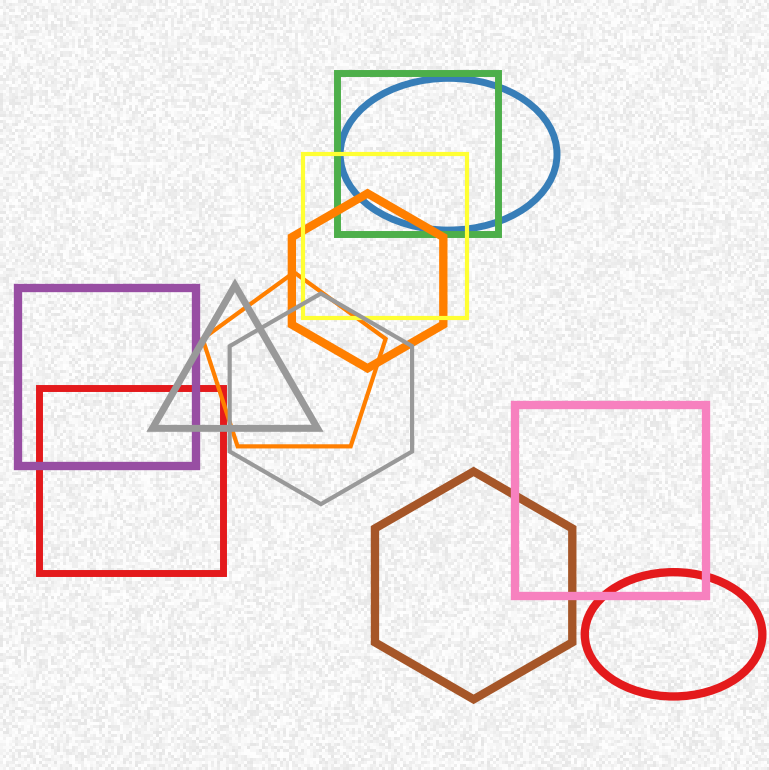[{"shape": "square", "thickness": 2.5, "radius": 0.6, "center": [0.17, 0.376]}, {"shape": "oval", "thickness": 3, "radius": 0.58, "center": [0.875, 0.176]}, {"shape": "oval", "thickness": 2.5, "radius": 0.7, "center": [0.583, 0.8]}, {"shape": "square", "thickness": 2.5, "radius": 0.52, "center": [0.543, 0.8]}, {"shape": "square", "thickness": 3, "radius": 0.58, "center": [0.139, 0.51]}, {"shape": "pentagon", "thickness": 1.5, "radius": 0.62, "center": [0.382, 0.521]}, {"shape": "hexagon", "thickness": 3, "radius": 0.57, "center": [0.477, 0.635]}, {"shape": "square", "thickness": 1.5, "radius": 0.53, "center": [0.5, 0.694]}, {"shape": "hexagon", "thickness": 3, "radius": 0.74, "center": [0.615, 0.24]}, {"shape": "square", "thickness": 3, "radius": 0.62, "center": [0.793, 0.35]}, {"shape": "triangle", "thickness": 2.5, "radius": 0.62, "center": [0.305, 0.506]}, {"shape": "hexagon", "thickness": 1.5, "radius": 0.68, "center": [0.417, 0.482]}]